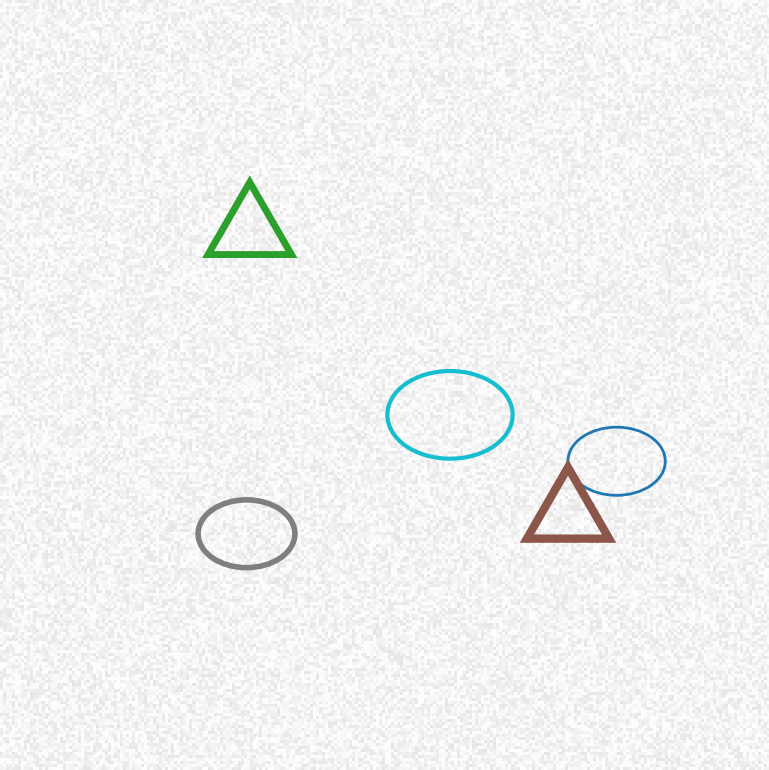[{"shape": "oval", "thickness": 1, "radius": 0.32, "center": [0.801, 0.401]}, {"shape": "triangle", "thickness": 2.5, "radius": 0.31, "center": [0.324, 0.701]}, {"shape": "triangle", "thickness": 3, "radius": 0.31, "center": [0.738, 0.331]}, {"shape": "oval", "thickness": 2, "radius": 0.31, "center": [0.32, 0.307]}, {"shape": "oval", "thickness": 1.5, "radius": 0.41, "center": [0.584, 0.461]}]